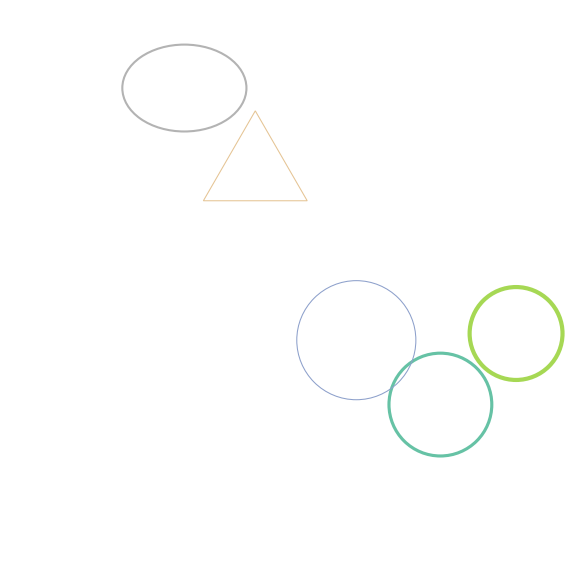[{"shape": "circle", "thickness": 1.5, "radius": 0.45, "center": [0.763, 0.299]}, {"shape": "circle", "thickness": 0.5, "radius": 0.52, "center": [0.617, 0.41]}, {"shape": "circle", "thickness": 2, "radius": 0.4, "center": [0.894, 0.422]}, {"shape": "triangle", "thickness": 0.5, "radius": 0.52, "center": [0.442, 0.703]}, {"shape": "oval", "thickness": 1, "radius": 0.54, "center": [0.319, 0.847]}]